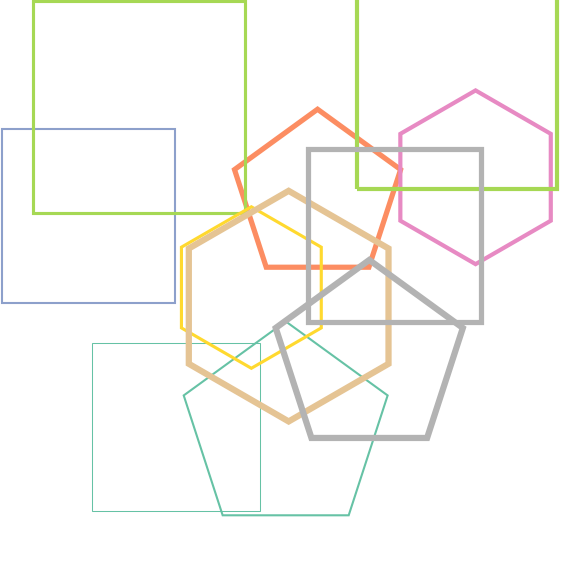[{"shape": "pentagon", "thickness": 1, "radius": 0.93, "center": [0.495, 0.257]}, {"shape": "square", "thickness": 0.5, "radius": 0.73, "center": [0.305, 0.26]}, {"shape": "pentagon", "thickness": 2.5, "radius": 0.76, "center": [0.55, 0.659]}, {"shape": "square", "thickness": 1, "radius": 0.75, "center": [0.153, 0.625]}, {"shape": "hexagon", "thickness": 2, "radius": 0.75, "center": [0.823, 0.692]}, {"shape": "square", "thickness": 2, "radius": 0.87, "center": [0.792, 0.845]}, {"shape": "square", "thickness": 1.5, "radius": 0.92, "center": [0.241, 0.814]}, {"shape": "hexagon", "thickness": 1.5, "radius": 0.7, "center": [0.435, 0.501]}, {"shape": "hexagon", "thickness": 3, "radius": 1.0, "center": [0.5, 0.469]}, {"shape": "pentagon", "thickness": 3, "radius": 0.85, "center": [0.639, 0.379]}, {"shape": "square", "thickness": 2.5, "radius": 0.75, "center": [0.683, 0.591]}]